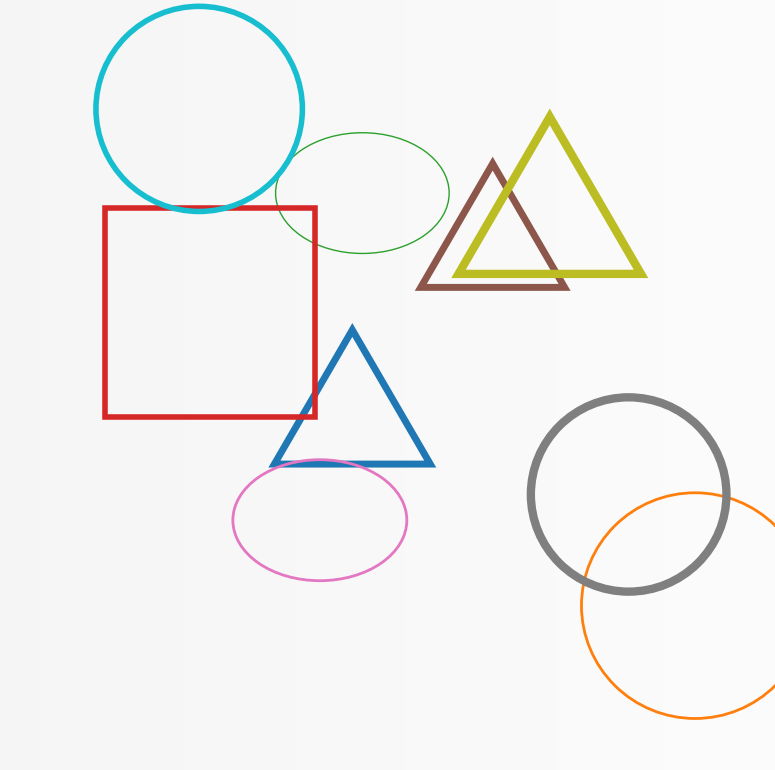[{"shape": "triangle", "thickness": 2.5, "radius": 0.58, "center": [0.455, 0.455]}, {"shape": "circle", "thickness": 1, "radius": 0.73, "center": [0.897, 0.213]}, {"shape": "oval", "thickness": 0.5, "radius": 0.56, "center": [0.468, 0.749]}, {"shape": "square", "thickness": 2, "radius": 0.68, "center": [0.271, 0.594]}, {"shape": "triangle", "thickness": 2.5, "radius": 0.54, "center": [0.636, 0.68]}, {"shape": "oval", "thickness": 1, "radius": 0.56, "center": [0.413, 0.324]}, {"shape": "circle", "thickness": 3, "radius": 0.63, "center": [0.811, 0.358]}, {"shape": "triangle", "thickness": 3, "radius": 0.68, "center": [0.709, 0.712]}, {"shape": "circle", "thickness": 2, "radius": 0.67, "center": [0.257, 0.859]}]